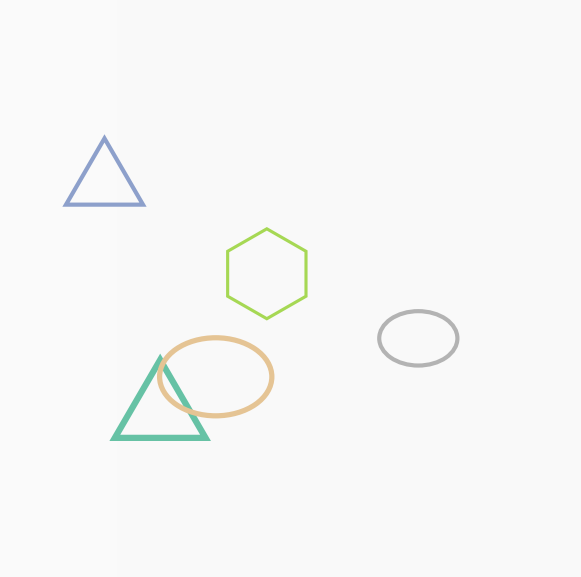[{"shape": "triangle", "thickness": 3, "radius": 0.45, "center": [0.276, 0.286]}, {"shape": "triangle", "thickness": 2, "radius": 0.38, "center": [0.18, 0.683]}, {"shape": "hexagon", "thickness": 1.5, "radius": 0.39, "center": [0.459, 0.525]}, {"shape": "oval", "thickness": 2.5, "radius": 0.48, "center": [0.371, 0.347]}, {"shape": "oval", "thickness": 2, "radius": 0.34, "center": [0.72, 0.413]}]